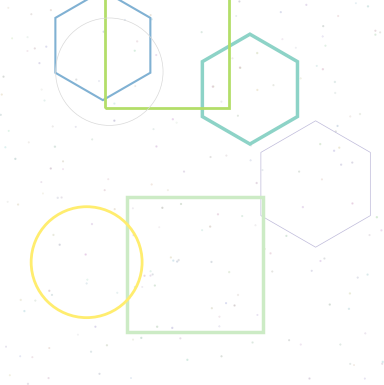[{"shape": "hexagon", "thickness": 2.5, "radius": 0.71, "center": [0.649, 0.769]}, {"shape": "hexagon", "thickness": 0.5, "radius": 0.82, "center": [0.82, 0.522]}, {"shape": "hexagon", "thickness": 1.5, "radius": 0.71, "center": [0.267, 0.882]}, {"shape": "square", "thickness": 2, "radius": 0.8, "center": [0.434, 0.879]}, {"shape": "circle", "thickness": 0.5, "radius": 0.7, "center": [0.284, 0.814]}, {"shape": "square", "thickness": 2.5, "radius": 0.88, "center": [0.506, 0.313]}, {"shape": "circle", "thickness": 2, "radius": 0.72, "center": [0.225, 0.319]}]